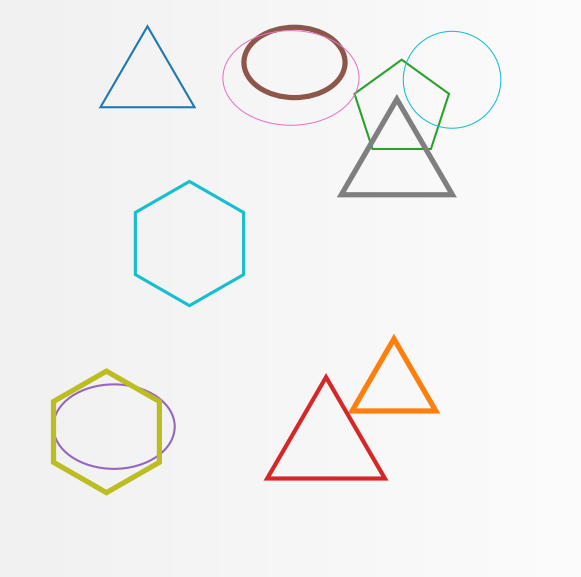[{"shape": "triangle", "thickness": 1, "radius": 0.47, "center": [0.254, 0.86]}, {"shape": "triangle", "thickness": 2.5, "radius": 0.42, "center": [0.678, 0.329]}, {"shape": "pentagon", "thickness": 1, "radius": 0.43, "center": [0.691, 0.81]}, {"shape": "triangle", "thickness": 2, "radius": 0.58, "center": [0.561, 0.229]}, {"shape": "oval", "thickness": 1, "radius": 0.52, "center": [0.196, 0.26]}, {"shape": "oval", "thickness": 2.5, "radius": 0.43, "center": [0.507, 0.891]}, {"shape": "oval", "thickness": 0.5, "radius": 0.59, "center": [0.501, 0.864]}, {"shape": "triangle", "thickness": 2.5, "radius": 0.55, "center": [0.683, 0.717]}, {"shape": "hexagon", "thickness": 2.5, "radius": 0.53, "center": [0.183, 0.251]}, {"shape": "hexagon", "thickness": 1.5, "radius": 0.54, "center": [0.326, 0.577]}, {"shape": "circle", "thickness": 0.5, "radius": 0.42, "center": [0.778, 0.861]}]